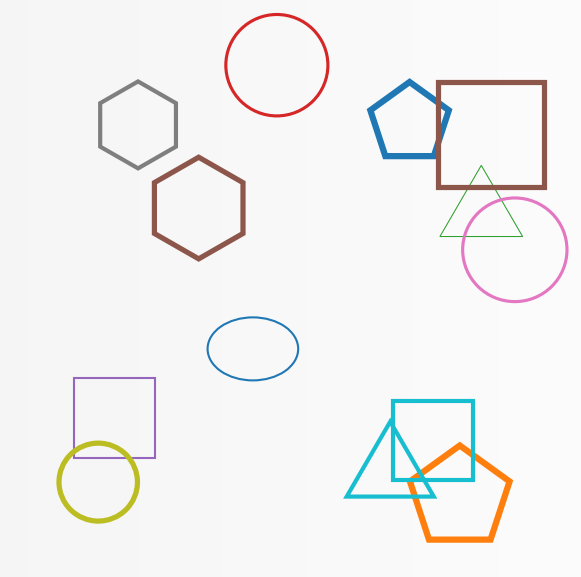[{"shape": "oval", "thickness": 1, "radius": 0.39, "center": [0.435, 0.395]}, {"shape": "pentagon", "thickness": 3, "radius": 0.35, "center": [0.705, 0.786]}, {"shape": "pentagon", "thickness": 3, "radius": 0.45, "center": [0.791, 0.138]}, {"shape": "triangle", "thickness": 0.5, "radius": 0.41, "center": [0.828, 0.631]}, {"shape": "circle", "thickness": 1.5, "radius": 0.44, "center": [0.476, 0.886]}, {"shape": "square", "thickness": 1, "radius": 0.35, "center": [0.198, 0.275]}, {"shape": "hexagon", "thickness": 2.5, "radius": 0.44, "center": [0.342, 0.639]}, {"shape": "square", "thickness": 2.5, "radius": 0.45, "center": [0.845, 0.766]}, {"shape": "circle", "thickness": 1.5, "radius": 0.45, "center": [0.886, 0.567]}, {"shape": "hexagon", "thickness": 2, "radius": 0.38, "center": [0.238, 0.783]}, {"shape": "circle", "thickness": 2.5, "radius": 0.34, "center": [0.169, 0.164]}, {"shape": "square", "thickness": 2, "radius": 0.34, "center": [0.745, 0.236]}, {"shape": "triangle", "thickness": 2, "radius": 0.43, "center": [0.671, 0.182]}]